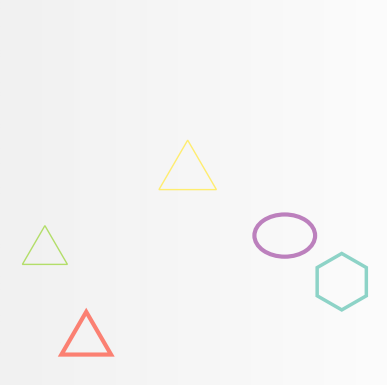[{"shape": "hexagon", "thickness": 2.5, "radius": 0.37, "center": [0.882, 0.268]}, {"shape": "triangle", "thickness": 3, "radius": 0.37, "center": [0.223, 0.116]}, {"shape": "triangle", "thickness": 1, "radius": 0.34, "center": [0.116, 0.347]}, {"shape": "oval", "thickness": 3, "radius": 0.39, "center": [0.735, 0.388]}, {"shape": "triangle", "thickness": 1, "radius": 0.43, "center": [0.484, 0.55]}]